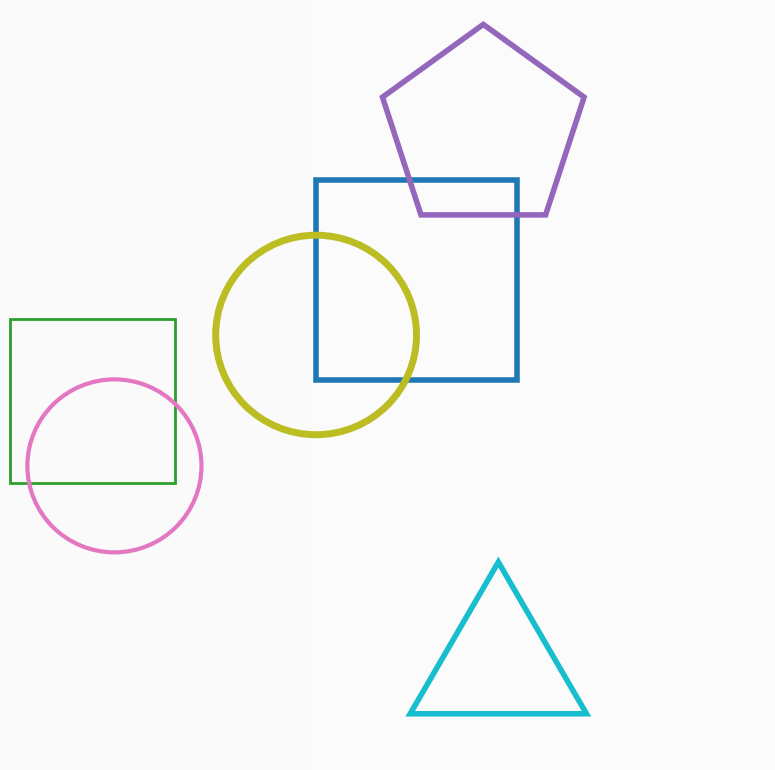[{"shape": "square", "thickness": 2, "radius": 0.65, "center": [0.537, 0.636]}, {"shape": "square", "thickness": 1, "radius": 0.53, "center": [0.119, 0.479]}, {"shape": "pentagon", "thickness": 2, "radius": 0.68, "center": [0.624, 0.832]}, {"shape": "circle", "thickness": 1.5, "radius": 0.56, "center": [0.148, 0.395]}, {"shape": "circle", "thickness": 2.5, "radius": 0.65, "center": [0.408, 0.565]}, {"shape": "triangle", "thickness": 2, "radius": 0.66, "center": [0.643, 0.139]}]